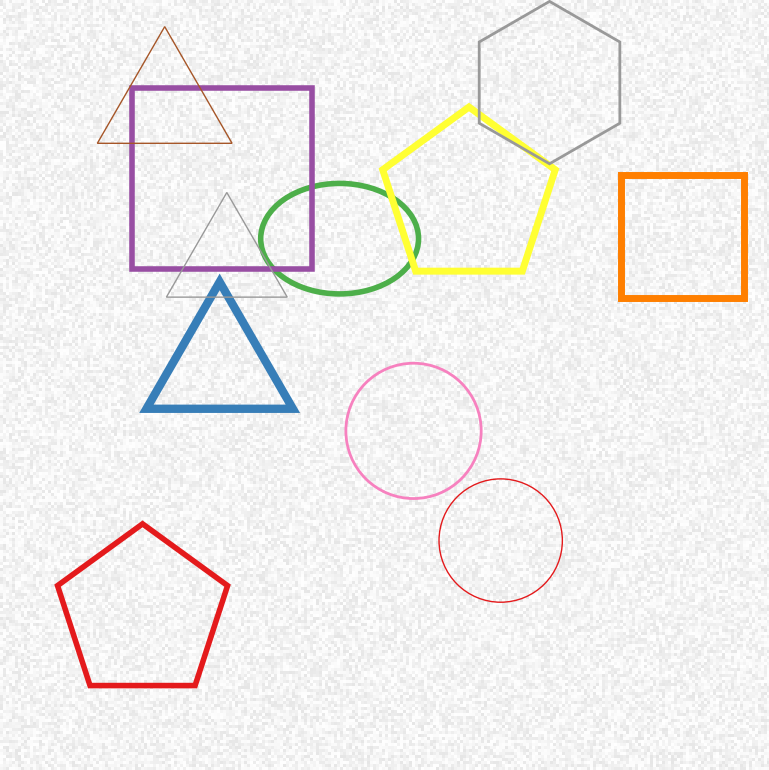[{"shape": "pentagon", "thickness": 2, "radius": 0.58, "center": [0.185, 0.204]}, {"shape": "circle", "thickness": 0.5, "radius": 0.4, "center": [0.65, 0.298]}, {"shape": "triangle", "thickness": 3, "radius": 0.55, "center": [0.285, 0.524]}, {"shape": "oval", "thickness": 2, "radius": 0.51, "center": [0.441, 0.69]}, {"shape": "square", "thickness": 2, "radius": 0.59, "center": [0.288, 0.768]}, {"shape": "square", "thickness": 2.5, "radius": 0.4, "center": [0.886, 0.693]}, {"shape": "pentagon", "thickness": 2.5, "radius": 0.59, "center": [0.609, 0.743]}, {"shape": "triangle", "thickness": 0.5, "radius": 0.51, "center": [0.214, 0.864]}, {"shape": "circle", "thickness": 1, "radius": 0.44, "center": [0.537, 0.44]}, {"shape": "triangle", "thickness": 0.5, "radius": 0.45, "center": [0.295, 0.659]}, {"shape": "hexagon", "thickness": 1, "radius": 0.53, "center": [0.714, 0.893]}]